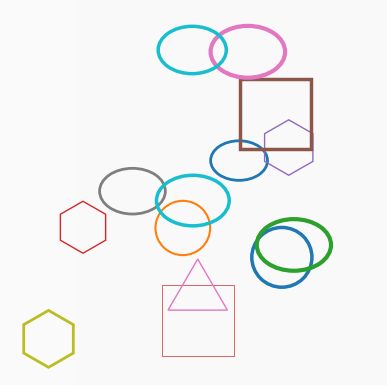[{"shape": "circle", "thickness": 2.5, "radius": 0.39, "center": [0.727, 0.332]}, {"shape": "oval", "thickness": 2, "radius": 0.37, "center": [0.617, 0.583]}, {"shape": "circle", "thickness": 1.5, "radius": 0.35, "center": [0.472, 0.408]}, {"shape": "oval", "thickness": 3, "radius": 0.48, "center": [0.758, 0.364]}, {"shape": "hexagon", "thickness": 1, "radius": 0.34, "center": [0.214, 0.41]}, {"shape": "square", "thickness": 0.5, "radius": 0.46, "center": [0.512, 0.167]}, {"shape": "hexagon", "thickness": 1, "radius": 0.36, "center": [0.745, 0.617]}, {"shape": "square", "thickness": 2.5, "radius": 0.45, "center": [0.711, 0.705]}, {"shape": "oval", "thickness": 3, "radius": 0.48, "center": [0.64, 0.866]}, {"shape": "triangle", "thickness": 1, "radius": 0.44, "center": [0.51, 0.239]}, {"shape": "oval", "thickness": 2, "radius": 0.42, "center": [0.342, 0.503]}, {"shape": "hexagon", "thickness": 2, "radius": 0.37, "center": [0.125, 0.12]}, {"shape": "oval", "thickness": 2.5, "radius": 0.47, "center": [0.498, 0.479]}, {"shape": "oval", "thickness": 2.5, "radius": 0.44, "center": [0.496, 0.87]}]